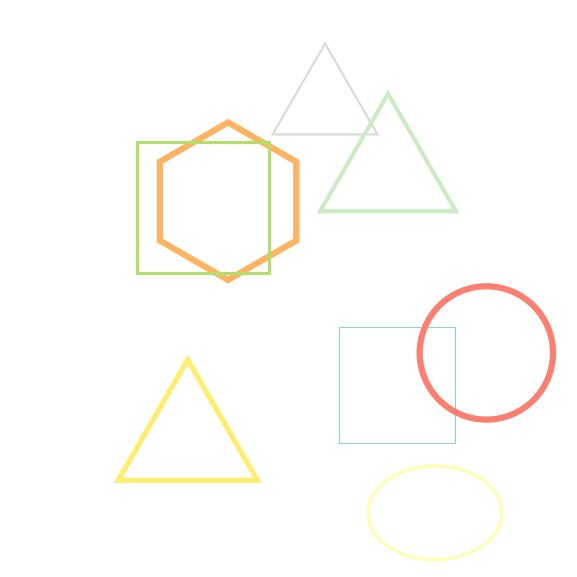[{"shape": "square", "thickness": 0.5, "radius": 0.5, "center": [0.687, 0.332]}, {"shape": "oval", "thickness": 1.5, "radius": 0.58, "center": [0.753, 0.111]}, {"shape": "circle", "thickness": 3, "radius": 0.58, "center": [0.842, 0.388]}, {"shape": "hexagon", "thickness": 3, "radius": 0.68, "center": [0.395, 0.651]}, {"shape": "square", "thickness": 1.5, "radius": 0.57, "center": [0.352, 0.64]}, {"shape": "triangle", "thickness": 1, "radius": 0.52, "center": [0.563, 0.819]}, {"shape": "triangle", "thickness": 2, "radius": 0.68, "center": [0.672, 0.701]}, {"shape": "triangle", "thickness": 2.5, "radius": 0.7, "center": [0.325, 0.237]}]